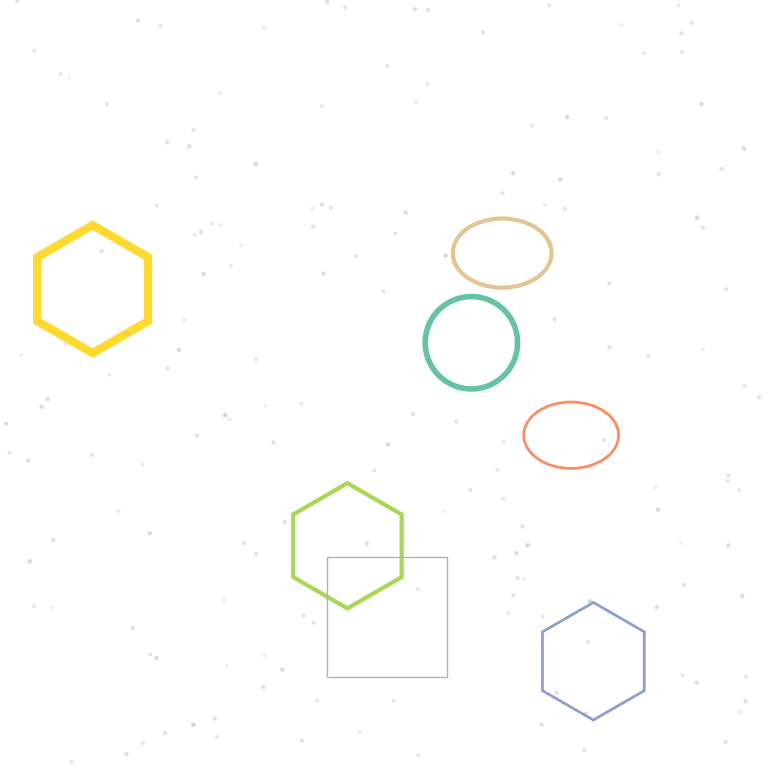[{"shape": "circle", "thickness": 2, "radius": 0.3, "center": [0.612, 0.555]}, {"shape": "oval", "thickness": 1, "radius": 0.31, "center": [0.742, 0.435]}, {"shape": "hexagon", "thickness": 1, "radius": 0.38, "center": [0.771, 0.141]}, {"shape": "hexagon", "thickness": 1.5, "radius": 0.41, "center": [0.451, 0.291]}, {"shape": "hexagon", "thickness": 3, "radius": 0.42, "center": [0.12, 0.624]}, {"shape": "oval", "thickness": 1.5, "radius": 0.32, "center": [0.652, 0.671]}, {"shape": "square", "thickness": 0.5, "radius": 0.39, "center": [0.503, 0.199]}]